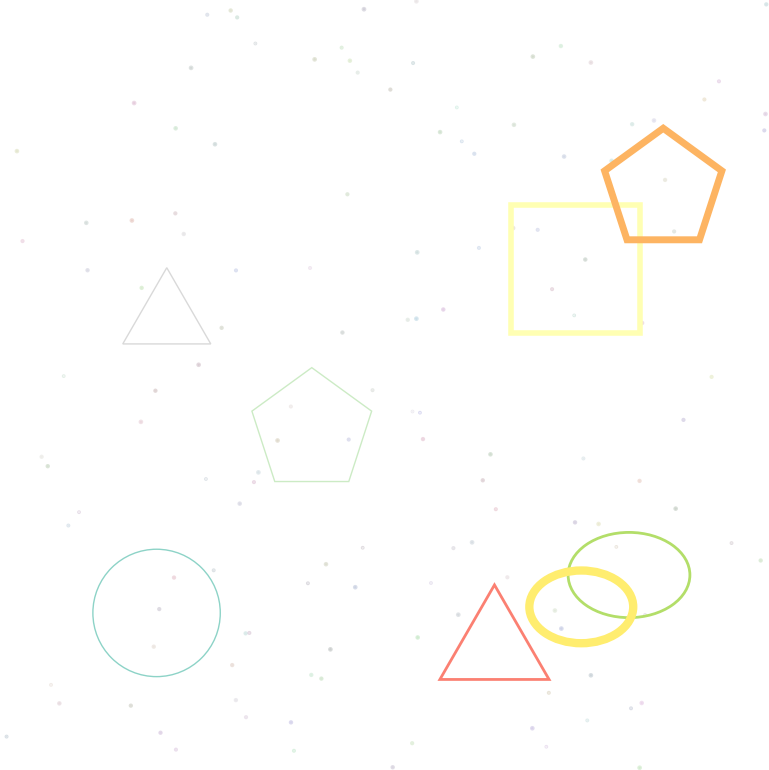[{"shape": "circle", "thickness": 0.5, "radius": 0.41, "center": [0.203, 0.204]}, {"shape": "square", "thickness": 2, "radius": 0.42, "center": [0.747, 0.651]}, {"shape": "triangle", "thickness": 1, "radius": 0.41, "center": [0.642, 0.159]}, {"shape": "pentagon", "thickness": 2.5, "radius": 0.4, "center": [0.861, 0.753]}, {"shape": "oval", "thickness": 1, "radius": 0.4, "center": [0.817, 0.253]}, {"shape": "triangle", "thickness": 0.5, "radius": 0.33, "center": [0.217, 0.586]}, {"shape": "pentagon", "thickness": 0.5, "radius": 0.41, "center": [0.405, 0.441]}, {"shape": "oval", "thickness": 3, "radius": 0.34, "center": [0.755, 0.212]}]